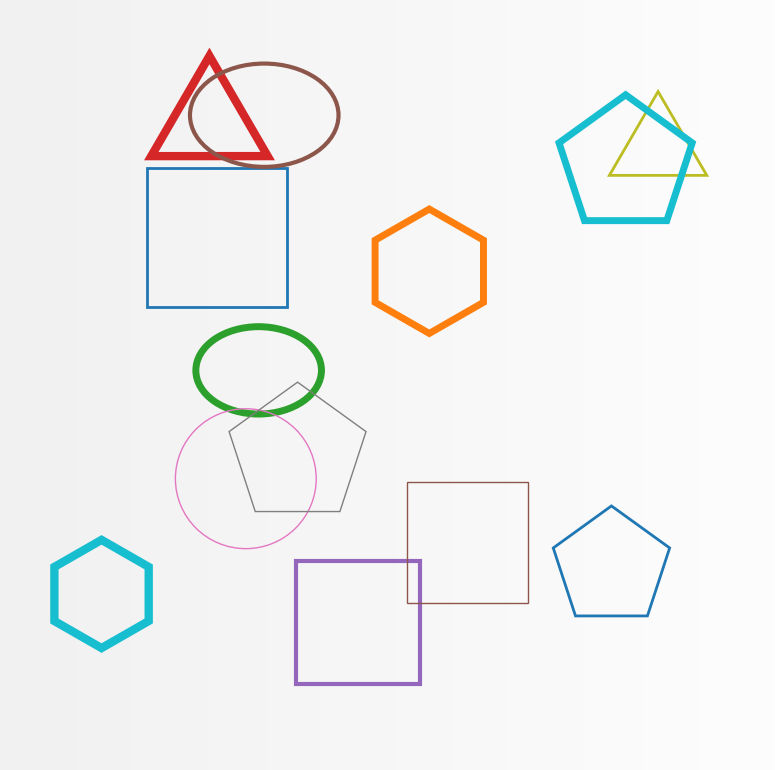[{"shape": "pentagon", "thickness": 1, "radius": 0.39, "center": [0.789, 0.264]}, {"shape": "square", "thickness": 1, "radius": 0.45, "center": [0.28, 0.691]}, {"shape": "hexagon", "thickness": 2.5, "radius": 0.4, "center": [0.554, 0.648]}, {"shape": "oval", "thickness": 2.5, "radius": 0.41, "center": [0.334, 0.519]}, {"shape": "triangle", "thickness": 3, "radius": 0.43, "center": [0.27, 0.841]}, {"shape": "square", "thickness": 1.5, "radius": 0.4, "center": [0.462, 0.191]}, {"shape": "square", "thickness": 0.5, "radius": 0.39, "center": [0.603, 0.295]}, {"shape": "oval", "thickness": 1.5, "radius": 0.48, "center": [0.341, 0.85]}, {"shape": "circle", "thickness": 0.5, "radius": 0.45, "center": [0.317, 0.378]}, {"shape": "pentagon", "thickness": 0.5, "radius": 0.46, "center": [0.384, 0.411]}, {"shape": "triangle", "thickness": 1, "radius": 0.36, "center": [0.849, 0.809]}, {"shape": "pentagon", "thickness": 2.5, "radius": 0.45, "center": [0.807, 0.787]}, {"shape": "hexagon", "thickness": 3, "radius": 0.35, "center": [0.131, 0.229]}]